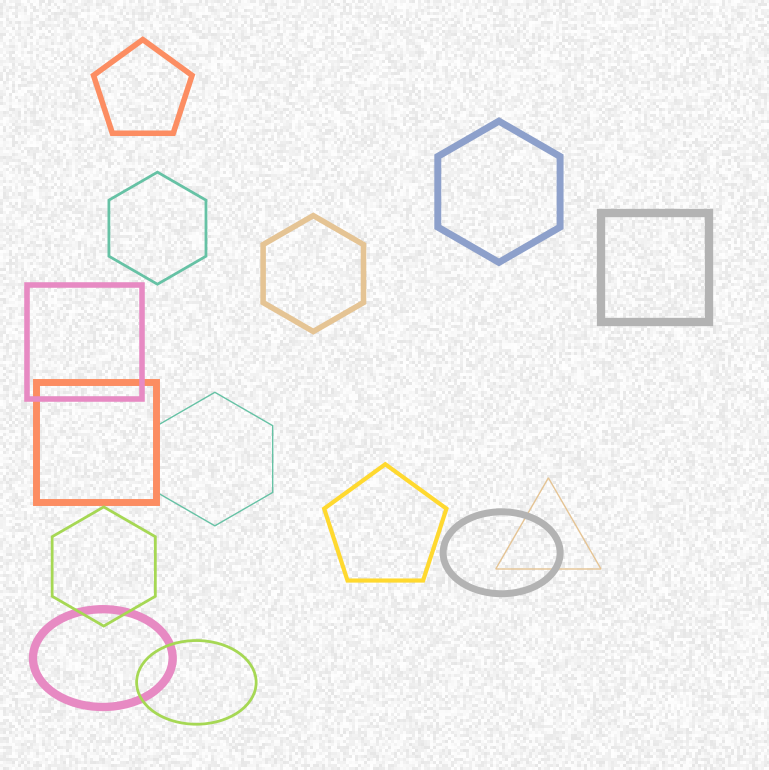[{"shape": "hexagon", "thickness": 0.5, "radius": 0.43, "center": [0.279, 0.404]}, {"shape": "hexagon", "thickness": 1, "radius": 0.36, "center": [0.204, 0.704]}, {"shape": "pentagon", "thickness": 2, "radius": 0.34, "center": [0.185, 0.881]}, {"shape": "square", "thickness": 2.5, "radius": 0.39, "center": [0.125, 0.426]}, {"shape": "hexagon", "thickness": 2.5, "radius": 0.46, "center": [0.648, 0.751]}, {"shape": "oval", "thickness": 3, "radius": 0.45, "center": [0.134, 0.145]}, {"shape": "square", "thickness": 2, "radius": 0.37, "center": [0.11, 0.556]}, {"shape": "oval", "thickness": 1, "radius": 0.39, "center": [0.255, 0.114]}, {"shape": "hexagon", "thickness": 1, "radius": 0.39, "center": [0.135, 0.264]}, {"shape": "pentagon", "thickness": 1.5, "radius": 0.42, "center": [0.5, 0.314]}, {"shape": "hexagon", "thickness": 2, "radius": 0.38, "center": [0.407, 0.645]}, {"shape": "triangle", "thickness": 0.5, "radius": 0.39, "center": [0.712, 0.301]}, {"shape": "square", "thickness": 3, "radius": 0.35, "center": [0.85, 0.652]}, {"shape": "oval", "thickness": 2.5, "radius": 0.38, "center": [0.651, 0.282]}]